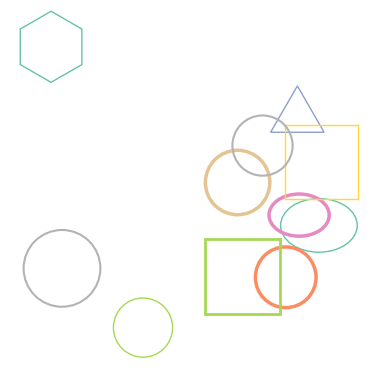[{"shape": "hexagon", "thickness": 1, "radius": 0.46, "center": [0.133, 0.878]}, {"shape": "oval", "thickness": 1, "radius": 0.5, "center": [0.828, 0.415]}, {"shape": "circle", "thickness": 2.5, "radius": 0.39, "center": [0.742, 0.28]}, {"shape": "triangle", "thickness": 1, "radius": 0.4, "center": [0.772, 0.697]}, {"shape": "oval", "thickness": 2.5, "radius": 0.39, "center": [0.777, 0.441]}, {"shape": "circle", "thickness": 1, "radius": 0.38, "center": [0.371, 0.149]}, {"shape": "square", "thickness": 2, "radius": 0.49, "center": [0.63, 0.281]}, {"shape": "square", "thickness": 1, "radius": 0.48, "center": [0.836, 0.579]}, {"shape": "circle", "thickness": 2.5, "radius": 0.42, "center": [0.617, 0.526]}, {"shape": "circle", "thickness": 1.5, "radius": 0.39, "center": [0.682, 0.622]}, {"shape": "circle", "thickness": 1.5, "radius": 0.5, "center": [0.161, 0.303]}]